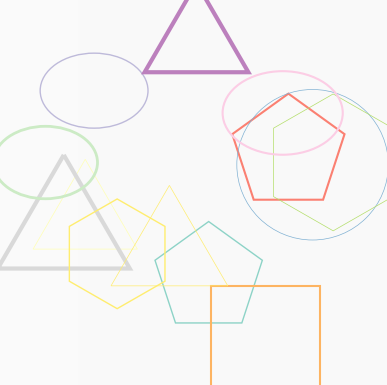[{"shape": "pentagon", "thickness": 1, "radius": 0.73, "center": [0.539, 0.279]}, {"shape": "triangle", "thickness": 0.5, "radius": 0.78, "center": [0.22, 0.431]}, {"shape": "oval", "thickness": 1, "radius": 0.7, "center": [0.243, 0.765]}, {"shape": "pentagon", "thickness": 1.5, "radius": 0.76, "center": [0.744, 0.604]}, {"shape": "circle", "thickness": 0.5, "radius": 0.98, "center": [0.807, 0.572]}, {"shape": "square", "thickness": 1.5, "radius": 0.7, "center": [0.686, 0.116]}, {"shape": "hexagon", "thickness": 0.5, "radius": 0.89, "center": [0.86, 0.578]}, {"shape": "oval", "thickness": 1.5, "radius": 0.78, "center": [0.729, 0.707]}, {"shape": "triangle", "thickness": 3, "radius": 0.98, "center": [0.165, 0.401]}, {"shape": "triangle", "thickness": 3, "radius": 0.77, "center": [0.507, 0.89]}, {"shape": "oval", "thickness": 2, "radius": 0.67, "center": [0.117, 0.578]}, {"shape": "triangle", "thickness": 0.5, "radius": 0.87, "center": [0.437, 0.345]}, {"shape": "hexagon", "thickness": 1, "radius": 0.71, "center": [0.302, 0.341]}]